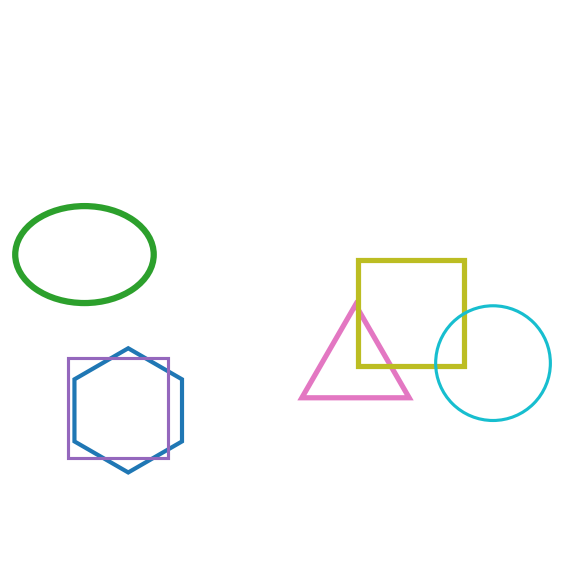[{"shape": "hexagon", "thickness": 2, "radius": 0.54, "center": [0.222, 0.289]}, {"shape": "oval", "thickness": 3, "radius": 0.6, "center": [0.146, 0.558]}, {"shape": "square", "thickness": 1.5, "radius": 0.43, "center": [0.204, 0.292]}, {"shape": "triangle", "thickness": 2.5, "radius": 0.54, "center": [0.616, 0.364]}, {"shape": "square", "thickness": 2.5, "radius": 0.46, "center": [0.711, 0.458]}, {"shape": "circle", "thickness": 1.5, "radius": 0.5, "center": [0.854, 0.37]}]